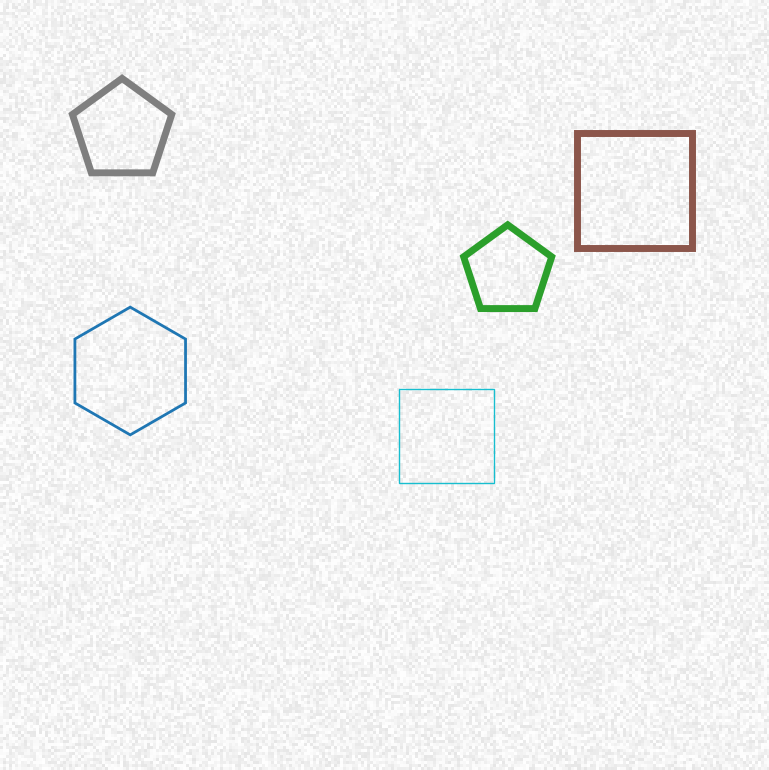[{"shape": "hexagon", "thickness": 1, "radius": 0.41, "center": [0.169, 0.518]}, {"shape": "pentagon", "thickness": 2.5, "radius": 0.3, "center": [0.659, 0.648]}, {"shape": "square", "thickness": 2.5, "radius": 0.37, "center": [0.824, 0.752]}, {"shape": "pentagon", "thickness": 2.5, "radius": 0.34, "center": [0.159, 0.83]}, {"shape": "square", "thickness": 0.5, "radius": 0.31, "center": [0.58, 0.434]}]